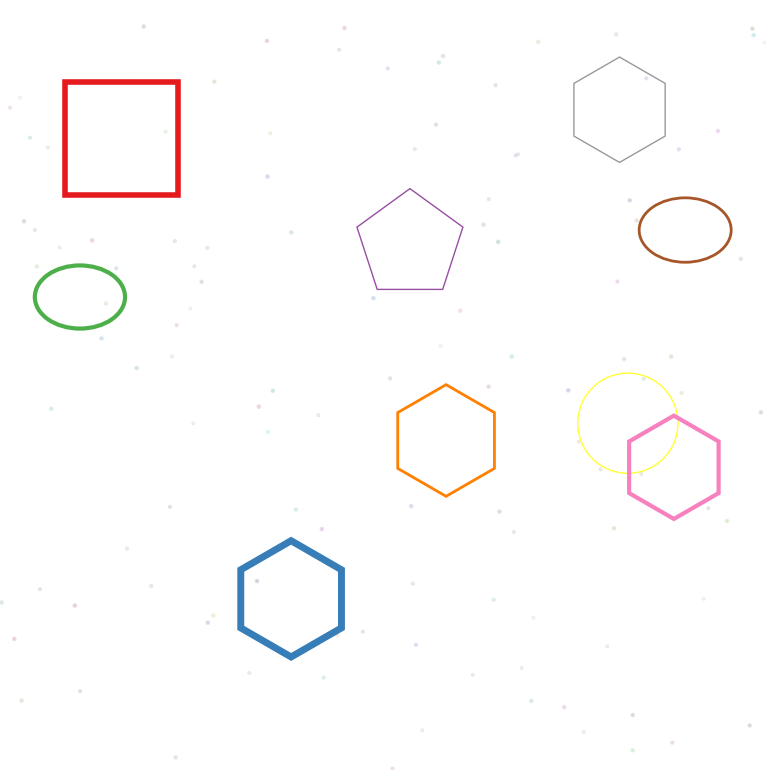[{"shape": "square", "thickness": 2, "radius": 0.37, "center": [0.158, 0.82]}, {"shape": "hexagon", "thickness": 2.5, "radius": 0.38, "center": [0.378, 0.222]}, {"shape": "oval", "thickness": 1.5, "radius": 0.29, "center": [0.104, 0.614]}, {"shape": "pentagon", "thickness": 0.5, "radius": 0.36, "center": [0.532, 0.683]}, {"shape": "hexagon", "thickness": 1, "radius": 0.36, "center": [0.579, 0.428]}, {"shape": "circle", "thickness": 0.5, "radius": 0.33, "center": [0.815, 0.45]}, {"shape": "oval", "thickness": 1, "radius": 0.3, "center": [0.89, 0.701]}, {"shape": "hexagon", "thickness": 1.5, "radius": 0.34, "center": [0.875, 0.393]}, {"shape": "hexagon", "thickness": 0.5, "radius": 0.34, "center": [0.805, 0.857]}]